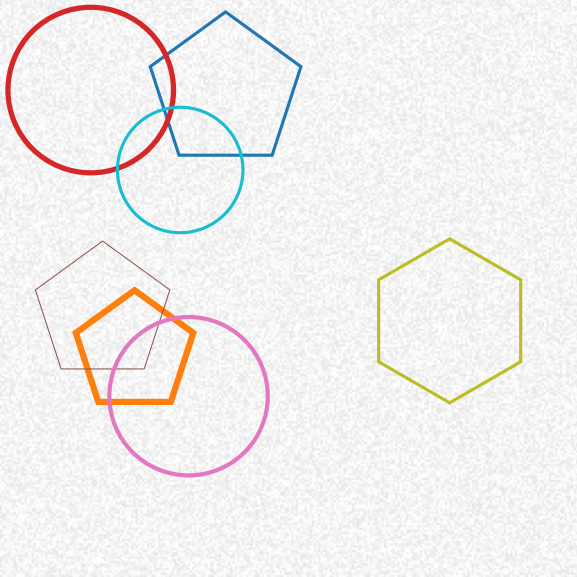[{"shape": "pentagon", "thickness": 1.5, "radius": 0.69, "center": [0.391, 0.841]}, {"shape": "pentagon", "thickness": 3, "radius": 0.53, "center": [0.233, 0.39]}, {"shape": "circle", "thickness": 2.5, "radius": 0.72, "center": [0.157, 0.843]}, {"shape": "pentagon", "thickness": 0.5, "radius": 0.61, "center": [0.178, 0.459]}, {"shape": "circle", "thickness": 2, "radius": 0.69, "center": [0.327, 0.313]}, {"shape": "hexagon", "thickness": 1.5, "radius": 0.71, "center": [0.779, 0.444]}, {"shape": "circle", "thickness": 1.5, "radius": 0.54, "center": [0.312, 0.705]}]